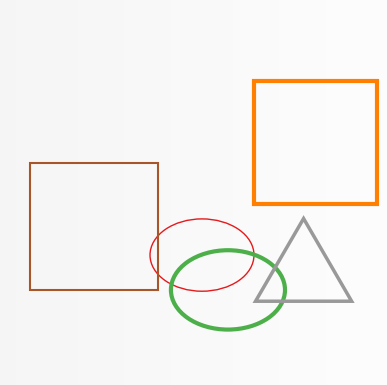[{"shape": "oval", "thickness": 1, "radius": 0.67, "center": [0.521, 0.338]}, {"shape": "oval", "thickness": 3, "radius": 0.74, "center": [0.588, 0.247]}, {"shape": "square", "thickness": 3, "radius": 0.8, "center": [0.814, 0.63]}, {"shape": "square", "thickness": 1.5, "radius": 0.83, "center": [0.242, 0.411]}, {"shape": "triangle", "thickness": 2.5, "radius": 0.72, "center": [0.783, 0.289]}]